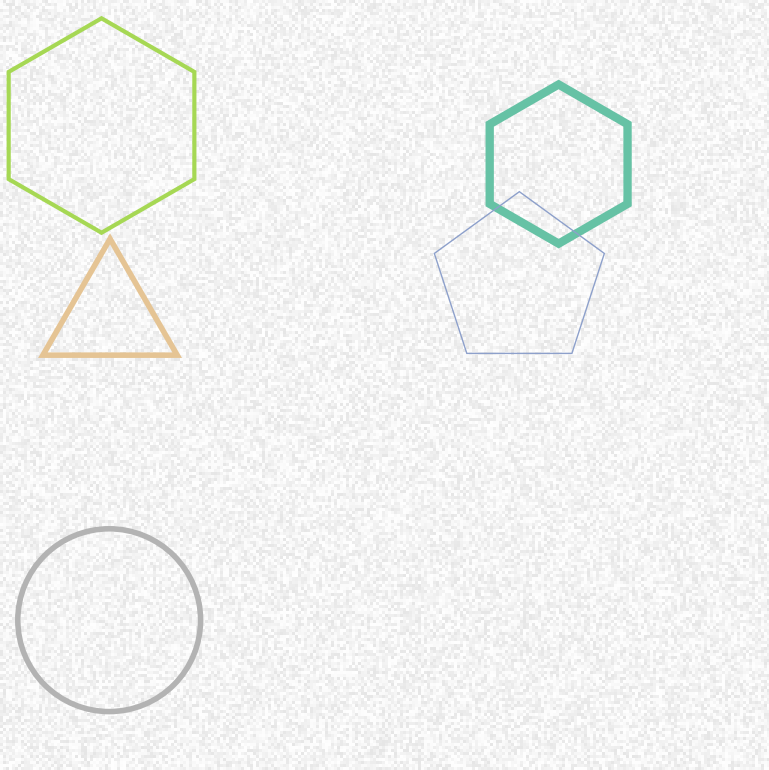[{"shape": "hexagon", "thickness": 3, "radius": 0.52, "center": [0.725, 0.787]}, {"shape": "pentagon", "thickness": 0.5, "radius": 0.58, "center": [0.674, 0.635]}, {"shape": "hexagon", "thickness": 1.5, "radius": 0.7, "center": [0.132, 0.837]}, {"shape": "triangle", "thickness": 2, "radius": 0.5, "center": [0.143, 0.589]}, {"shape": "circle", "thickness": 2, "radius": 0.59, "center": [0.142, 0.195]}]